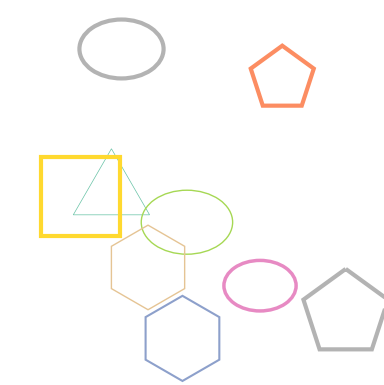[{"shape": "triangle", "thickness": 0.5, "radius": 0.57, "center": [0.289, 0.499]}, {"shape": "pentagon", "thickness": 3, "radius": 0.43, "center": [0.733, 0.795]}, {"shape": "hexagon", "thickness": 1.5, "radius": 0.55, "center": [0.474, 0.121]}, {"shape": "oval", "thickness": 2.5, "radius": 0.47, "center": [0.675, 0.258]}, {"shape": "oval", "thickness": 1, "radius": 0.59, "center": [0.486, 0.423]}, {"shape": "square", "thickness": 3, "radius": 0.51, "center": [0.21, 0.489]}, {"shape": "hexagon", "thickness": 1, "radius": 0.55, "center": [0.384, 0.305]}, {"shape": "oval", "thickness": 3, "radius": 0.55, "center": [0.316, 0.873]}, {"shape": "pentagon", "thickness": 3, "radius": 0.58, "center": [0.898, 0.186]}]